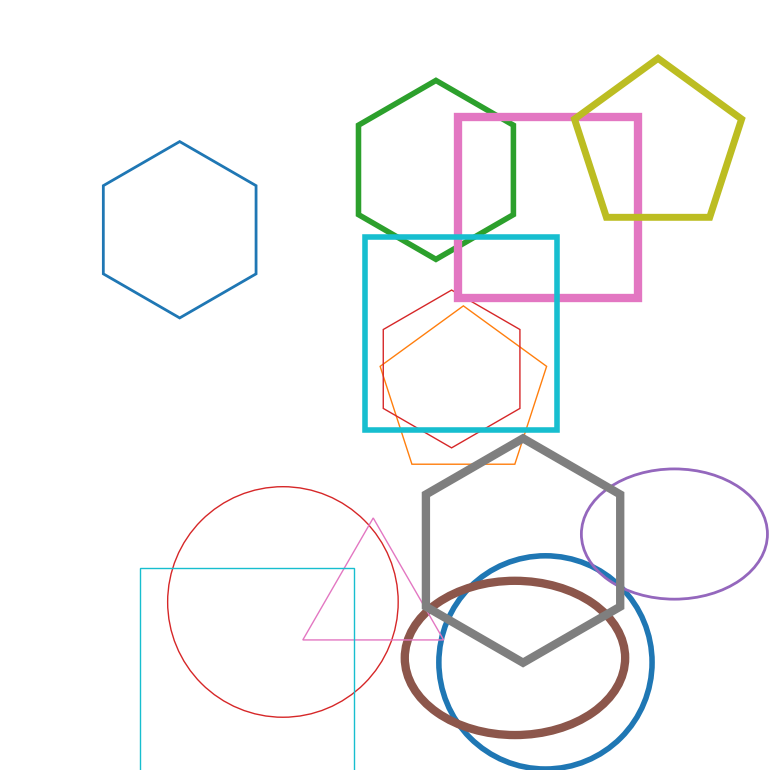[{"shape": "circle", "thickness": 2, "radius": 0.69, "center": [0.708, 0.14]}, {"shape": "hexagon", "thickness": 1, "radius": 0.57, "center": [0.233, 0.702]}, {"shape": "pentagon", "thickness": 0.5, "radius": 0.57, "center": [0.602, 0.489]}, {"shape": "hexagon", "thickness": 2, "radius": 0.58, "center": [0.566, 0.779]}, {"shape": "circle", "thickness": 0.5, "radius": 0.75, "center": [0.367, 0.218]}, {"shape": "hexagon", "thickness": 0.5, "radius": 0.51, "center": [0.586, 0.521]}, {"shape": "oval", "thickness": 1, "radius": 0.6, "center": [0.876, 0.306]}, {"shape": "oval", "thickness": 3, "radius": 0.72, "center": [0.669, 0.146]}, {"shape": "square", "thickness": 3, "radius": 0.59, "center": [0.711, 0.73]}, {"shape": "triangle", "thickness": 0.5, "radius": 0.53, "center": [0.485, 0.222]}, {"shape": "hexagon", "thickness": 3, "radius": 0.73, "center": [0.679, 0.285]}, {"shape": "pentagon", "thickness": 2.5, "radius": 0.57, "center": [0.855, 0.81]}, {"shape": "square", "thickness": 2, "radius": 0.62, "center": [0.599, 0.567]}, {"shape": "square", "thickness": 0.5, "radius": 0.69, "center": [0.321, 0.124]}]